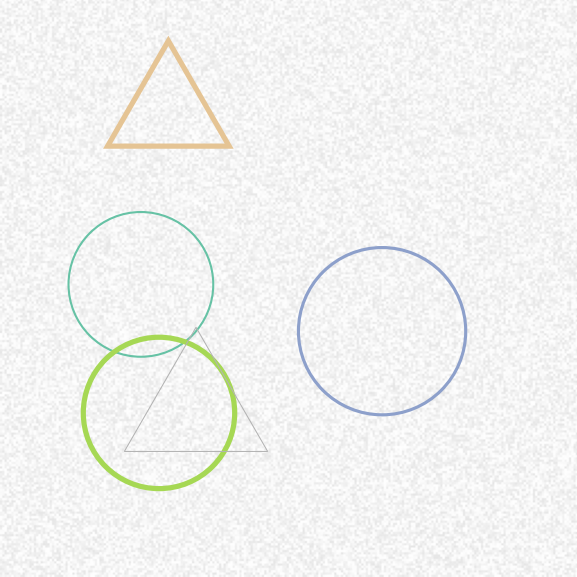[{"shape": "circle", "thickness": 1, "radius": 0.63, "center": [0.244, 0.507]}, {"shape": "circle", "thickness": 1.5, "radius": 0.72, "center": [0.662, 0.426]}, {"shape": "circle", "thickness": 2.5, "radius": 0.66, "center": [0.275, 0.284]}, {"shape": "triangle", "thickness": 2.5, "radius": 0.61, "center": [0.292, 0.807]}, {"shape": "triangle", "thickness": 0.5, "radius": 0.72, "center": [0.339, 0.289]}]